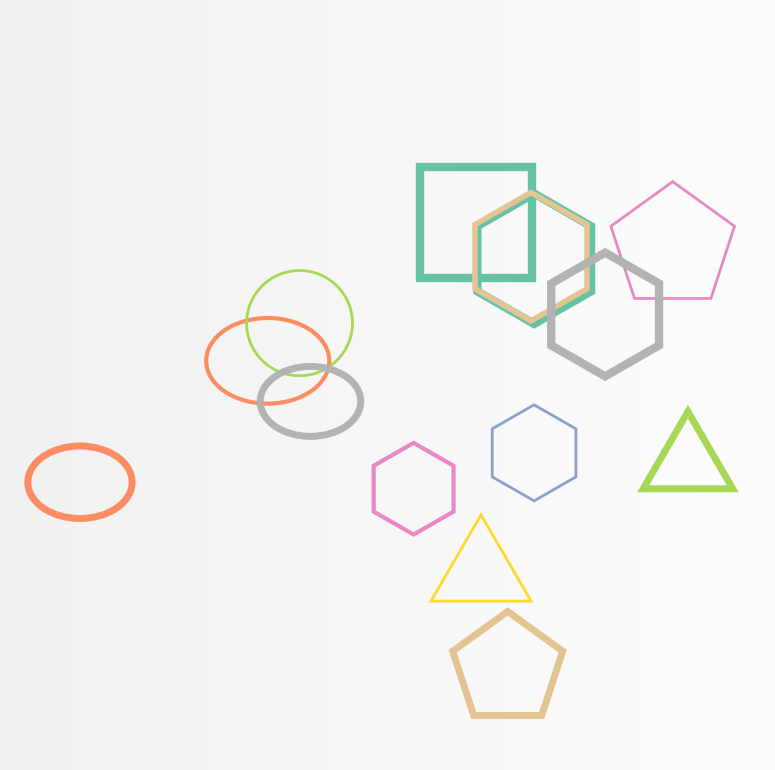[{"shape": "square", "thickness": 3, "radius": 0.36, "center": [0.614, 0.711]}, {"shape": "hexagon", "thickness": 3, "radius": 0.42, "center": [0.689, 0.664]}, {"shape": "oval", "thickness": 1.5, "radius": 0.4, "center": [0.345, 0.531]}, {"shape": "oval", "thickness": 2.5, "radius": 0.34, "center": [0.103, 0.374]}, {"shape": "hexagon", "thickness": 1, "radius": 0.31, "center": [0.689, 0.412]}, {"shape": "hexagon", "thickness": 1.5, "radius": 0.3, "center": [0.534, 0.365]}, {"shape": "pentagon", "thickness": 1, "radius": 0.42, "center": [0.868, 0.68]}, {"shape": "circle", "thickness": 1, "radius": 0.34, "center": [0.386, 0.58]}, {"shape": "triangle", "thickness": 2.5, "radius": 0.33, "center": [0.888, 0.399]}, {"shape": "triangle", "thickness": 1, "radius": 0.37, "center": [0.621, 0.257]}, {"shape": "hexagon", "thickness": 2, "radius": 0.42, "center": [0.685, 0.667]}, {"shape": "pentagon", "thickness": 2.5, "radius": 0.37, "center": [0.655, 0.131]}, {"shape": "oval", "thickness": 2.5, "radius": 0.32, "center": [0.401, 0.479]}, {"shape": "hexagon", "thickness": 3, "radius": 0.4, "center": [0.781, 0.592]}]